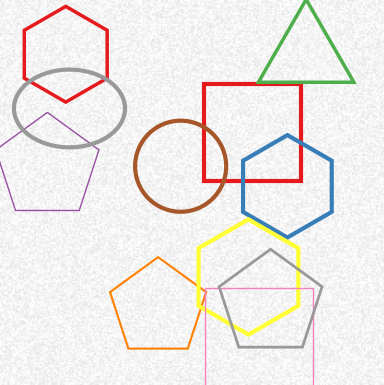[{"shape": "hexagon", "thickness": 2.5, "radius": 0.62, "center": [0.171, 0.859]}, {"shape": "square", "thickness": 3, "radius": 0.63, "center": [0.656, 0.656]}, {"shape": "hexagon", "thickness": 3, "radius": 0.66, "center": [0.746, 0.516]}, {"shape": "triangle", "thickness": 2.5, "radius": 0.72, "center": [0.795, 0.858]}, {"shape": "pentagon", "thickness": 1, "radius": 0.7, "center": [0.123, 0.567]}, {"shape": "pentagon", "thickness": 1.5, "radius": 0.66, "center": [0.411, 0.201]}, {"shape": "hexagon", "thickness": 3, "radius": 0.75, "center": [0.645, 0.281]}, {"shape": "circle", "thickness": 3, "radius": 0.59, "center": [0.469, 0.568]}, {"shape": "square", "thickness": 1, "radius": 0.7, "center": [0.672, 0.112]}, {"shape": "oval", "thickness": 3, "radius": 0.72, "center": [0.18, 0.718]}, {"shape": "pentagon", "thickness": 2, "radius": 0.7, "center": [0.703, 0.212]}]